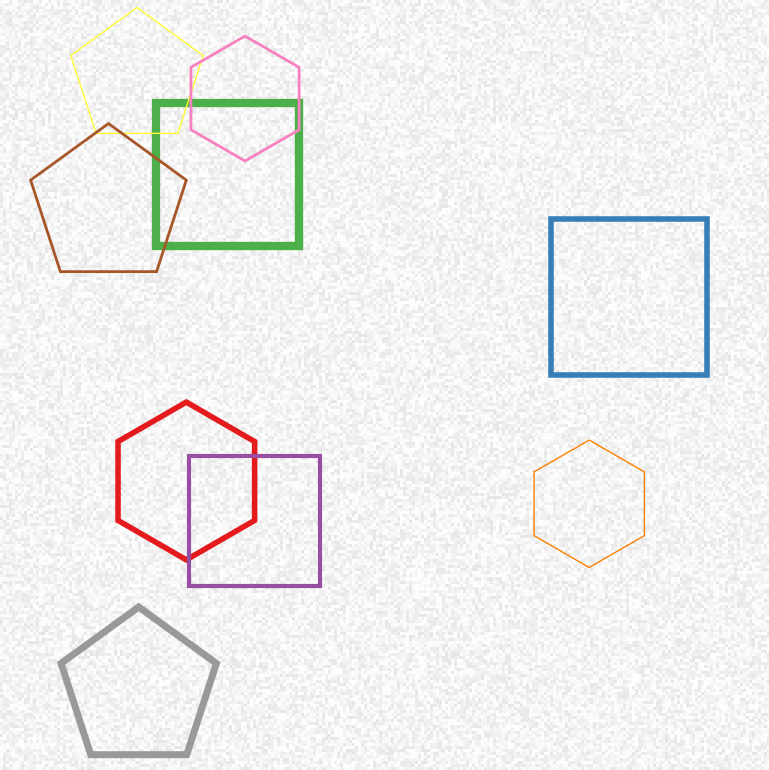[{"shape": "hexagon", "thickness": 2, "radius": 0.51, "center": [0.242, 0.375]}, {"shape": "square", "thickness": 2, "radius": 0.51, "center": [0.817, 0.615]}, {"shape": "square", "thickness": 3, "radius": 0.47, "center": [0.296, 0.773]}, {"shape": "square", "thickness": 1.5, "radius": 0.42, "center": [0.33, 0.323]}, {"shape": "hexagon", "thickness": 0.5, "radius": 0.41, "center": [0.765, 0.346]}, {"shape": "pentagon", "thickness": 0.5, "radius": 0.45, "center": [0.178, 0.9]}, {"shape": "pentagon", "thickness": 1, "radius": 0.53, "center": [0.141, 0.733]}, {"shape": "hexagon", "thickness": 1, "radius": 0.41, "center": [0.318, 0.872]}, {"shape": "pentagon", "thickness": 2.5, "radius": 0.53, "center": [0.18, 0.106]}]